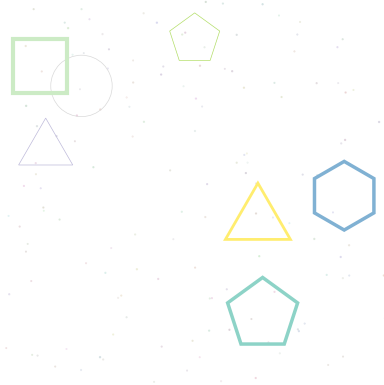[{"shape": "pentagon", "thickness": 2.5, "radius": 0.48, "center": [0.682, 0.184]}, {"shape": "triangle", "thickness": 0.5, "radius": 0.41, "center": [0.119, 0.612]}, {"shape": "hexagon", "thickness": 2.5, "radius": 0.45, "center": [0.894, 0.492]}, {"shape": "pentagon", "thickness": 0.5, "radius": 0.34, "center": [0.506, 0.898]}, {"shape": "circle", "thickness": 0.5, "radius": 0.4, "center": [0.212, 0.777]}, {"shape": "square", "thickness": 3, "radius": 0.35, "center": [0.104, 0.828]}, {"shape": "triangle", "thickness": 2, "radius": 0.49, "center": [0.67, 0.427]}]